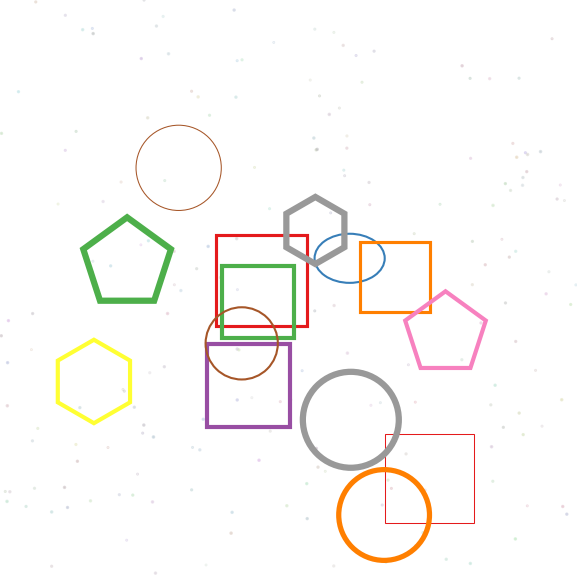[{"shape": "square", "thickness": 0.5, "radius": 0.39, "center": [0.743, 0.171]}, {"shape": "square", "thickness": 1.5, "radius": 0.39, "center": [0.453, 0.514]}, {"shape": "oval", "thickness": 1, "radius": 0.3, "center": [0.605, 0.552]}, {"shape": "square", "thickness": 2, "radius": 0.31, "center": [0.447, 0.476]}, {"shape": "pentagon", "thickness": 3, "radius": 0.4, "center": [0.22, 0.543]}, {"shape": "square", "thickness": 2, "radius": 0.36, "center": [0.43, 0.332]}, {"shape": "square", "thickness": 1.5, "radius": 0.3, "center": [0.683, 0.519]}, {"shape": "circle", "thickness": 2.5, "radius": 0.39, "center": [0.665, 0.107]}, {"shape": "hexagon", "thickness": 2, "radius": 0.36, "center": [0.163, 0.339]}, {"shape": "circle", "thickness": 0.5, "radius": 0.37, "center": [0.309, 0.709]}, {"shape": "circle", "thickness": 1, "radius": 0.31, "center": [0.419, 0.405]}, {"shape": "pentagon", "thickness": 2, "radius": 0.37, "center": [0.771, 0.421]}, {"shape": "circle", "thickness": 3, "radius": 0.42, "center": [0.608, 0.272]}, {"shape": "hexagon", "thickness": 3, "radius": 0.29, "center": [0.546, 0.6]}]